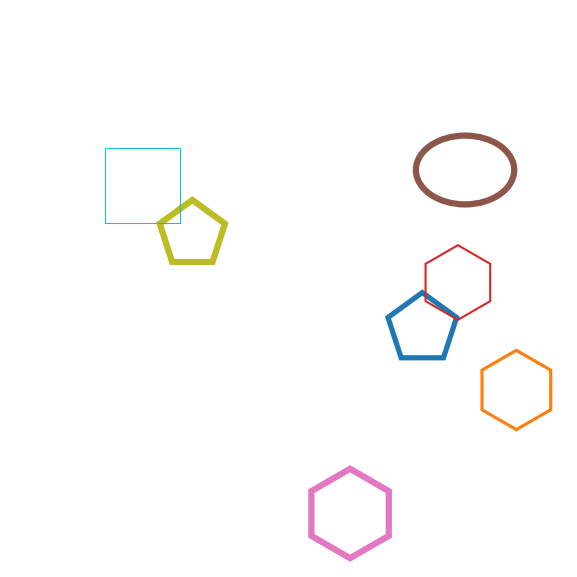[{"shape": "pentagon", "thickness": 2.5, "radius": 0.31, "center": [0.731, 0.43]}, {"shape": "hexagon", "thickness": 1.5, "radius": 0.34, "center": [0.894, 0.324]}, {"shape": "hexagon", "thickness": 1, "radius": 0.32, "center": [0.793, 0.51]}, {"shape": "oval", "thickness": 3, "radius": 0.43, "center": [0.805, 0.705]}, {"shape": "hexagon", "thickness": 3, "radius": 0.39, "center": [0.606, 0.11]}, {"shape": "pentagon", "thickness": 3, "radius": 0.3, "center": [0.333, 0.594]}, {"shape": "square", "thickness": 0.5, "radius": 0.33, "center": [0.246, 0.678]}]